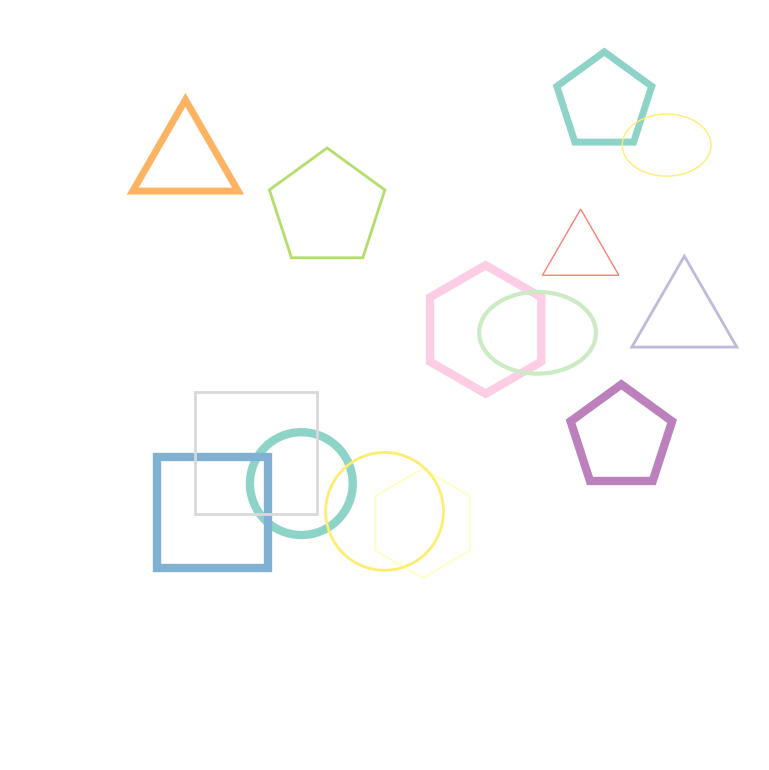[{"shape": "circle", "thickness": 3, "radius": 0.33, "center": [0.391, 0.372]}, {"shape": "pentagon", "thickness": 2.5, "radius": 0.32, "center": [0.785, 0.868]}, {"shape": "hexagon", "thickness": 0.5, "radius": 0.35, "center": [0.549, 0.32]}, {"shape": "triangle", "thickness": 1, "radius": 0.39, "center": [0.889, 0.589]}, {"shape": "triangle", "thickness": 0.5, "radius": 0.29, "center": [0.754, 0.671]}, {"shape": "square", "thickness": 3, "radius": 0.36, "center": [0.276, 0.335]}, {"shape": "triangle", "thickness": 2.5, "radius": 0.4, "center": [0.241, 0.791]}, {"shape": "pentagon", "thickness": 1, "radius": 0.39, "center": [0.425, 0.729]}, {"shape": "hexagon", "thickness": 3, "radius": 0.42, "center": [0.631, 0.572]}, {"shape": "square", "thickness": 1, "radius": 0.4, "center": [0.333, 0.412]}, {"shape": "pentagon", "thickness": 3, "radius": 0.35, "center": [0.807, 0.431]}, {"shape": "oval", "thickness": 1.5, "radius": 0.38, "center": [0.698, 0.568]}, {"shape": "circle", "thickness": 1, "radius": 0.38, "center": [0.499, 0.336]}, {"shape": "oval", "thickness": 0.5, "radius": 0.29, "center": [0.866, 0.812]}]